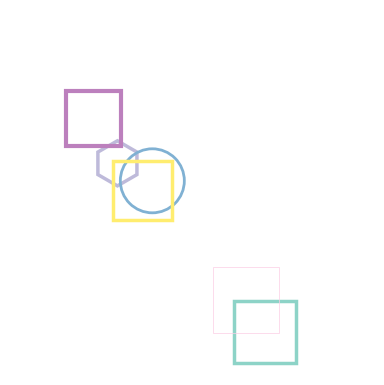[{"shape": "square", "thickness": 2.5, "radius": 0.4, "center": [0.688, 0.138]}, {"shape": "hexagon", "thickness": 2.5, "radius": 0.29, "center": [0.305, 0.576]}, {"shape": "circle", "thickness": 2, "radius": 0.42, "center": [0.396, 0.53]}, {"shape": "square", "thickness": 0.5, "radius": 0.43, "center": [0.639, 0.22]}, {"shape": "square", "thickness": 3, "radius": 0.36, "center": [0.244, 0.692]}, {"shape": "square", "thickness": 2.5, "radius": 0.38, "center": [0.37, 0.505]}]